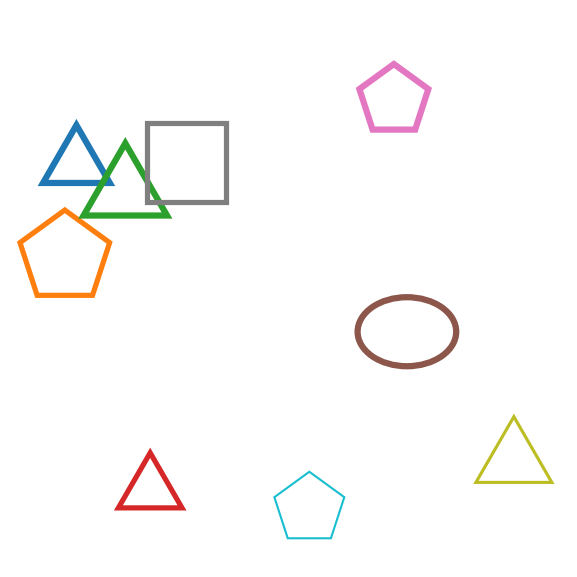[{"shape": "triangle", "thickness": 3, "radius": 0.33, "center": [0.132, 0.716]}, {"shape": "pentagon", "thickness": 2.5, "radius": 0.41, "center": [0.112, 0.554]}, {"shape": "triangle", "thickness": 3, "radius": 0.42, "center": [0.217, 0.668]}, {"shape": "triangle", "thickness": 2.5, "radius": 0.32, "center": [0.26, 0.151]}, {"shape": "oval", "thickness": 3, "radius": 0.43, "center": [0.705, 0.425]}, {"shape": "pentagon", "thickness": 3, "radius": 0.31, "center": [0.682, 0.825]}, {"shape": "square", "thickness": 2.5, "radius": 0.34, "center": [0.323, 0.718]}, {"shape": "triangle", "thickness": 1.5, "radius": 0.38, "center": [0.89, 0.202]}, {"shape": "pentagon", "thickness": 1, "radius": 0.32, "center": [0.536, 0.119]}]